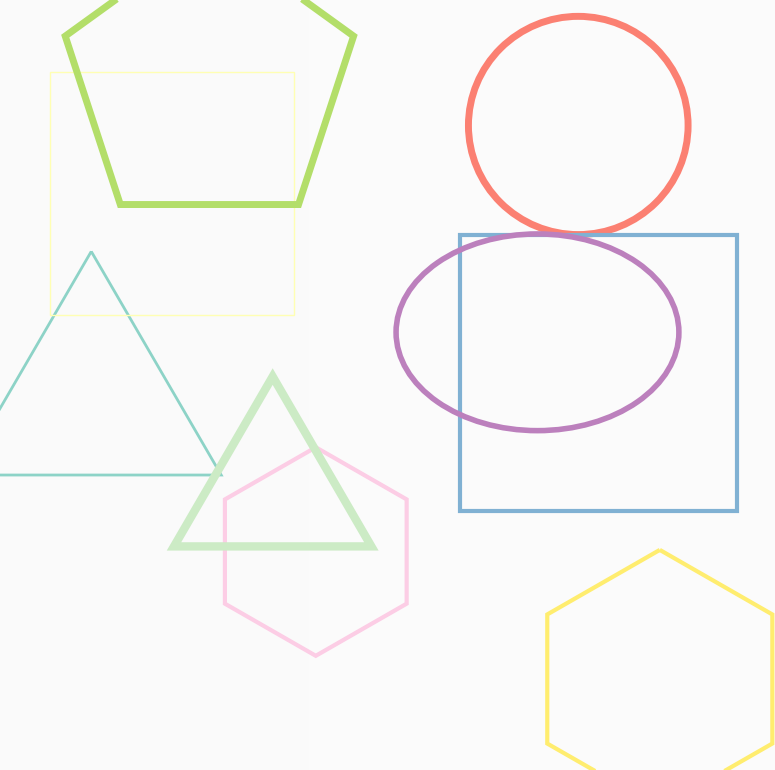[{"shape": "triangle", "thickness": 1, "radius": 0.97, "center": [0.118, 0.48]}, {"shape": "square", "thickness": 0.5, "radius": 0.79, "center": [0.222, 0.749]}, {"shape": "circle", "thickness": 2.5, "radius": 0.71, "center": [0.746, 0.837]}, {"shape": "square", "thickness": 1.5, "radius": 0.89, "center": [0.772, 0.516]}, {"shape": "pentagon", "thickness": 2.5, "radius": 0.98, "center": [0.27, 0.893]}, {"shape": "hexagon", "thickness": 1.5, "radius": 0.68, "center": [0.407, 0.284]}, {"shape": "oval", "thickness": 2, "radius": 0.91, "center": [0.694, 0.568]}, {"shape": "triangle", "thickness": 3, "radius": 0.74, "center": [0.352, 0.364]}, {"shape": "hexagon", "thickness": 1.5, "radius": 0.84, "center": [0.851, 0.118]}]